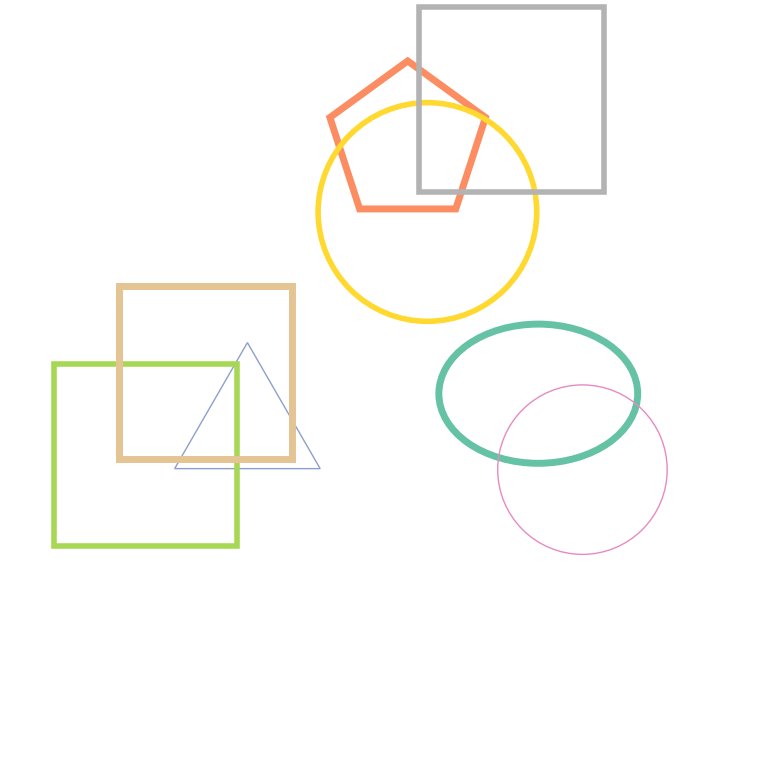[{"shape": "oval", "thickness": 2.5, "radius": 0.65, "center": [0.699, 0.489]}, {"shape": "pentagon", "thickness": 2.5, "radius": 0.53, "center": [0.529, 0.815]}, {"shape": "triangle", "thickness": 0.5, "radius": 0.55, "center": [0.321, 0.446]}, {"shape": "circle", "thickness": 0.5, "radius": 0.55, "center": [0.756, 0.39]}, {"shape": "square", "thickness": 2, "radius": 0.59, "center": [0.188, 0.409]}, {"shape": "circle", "thickness": 2, "radius": 0.71, "center": [0.555, 0.725]}, {"shape": "square", "thickness": 2.5, "radius": 0.56, "center": [0.266, 0.516]}, {"shape": "square", "thickness": 2, "radius": 0.6, "center": [0.664, 0.87]}]